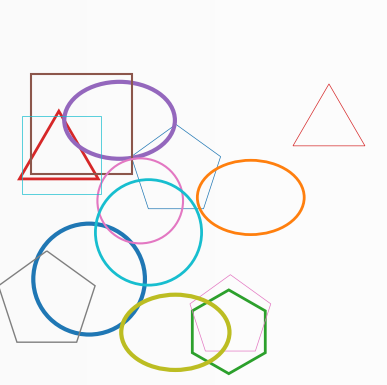[{"shape": "circle", "thickness": 3, "radius": 0.72, "center": [0.23, 0.275]}, {"shape": "pentagon", "thickness": 0.5, "radius": 0.61, "center": [0.454, 0.556]}, {"shape": "oval", "thickness": 2, "radius": 0.69, "center": [0.647, 0.487]}, {"shape": "hexagon", "thickness": 2, "radius": 0.54, "center": [0.59, 0.138]}, {"shape": "triangle", "thickness": 2, "radius": 0.59, "center": [0.152, 0.594]}, {"shape": "triangle", "thickness": 0.5, "radius": 0.54, "center": [0.849, 0.675]}, {"shape": "oval", "thickness": 3, "radius": 0.71, "center": [0.309, 0.688]}, {"shape": "square", "thickness": 1.5, "radius": 0.65, "center": [0.209, 0.677]}, {"shape": "pentagon", "thickness": 0.5, "radius": 0.55, "center": [0.595, 0.177]}, {"shape": "circle", "thickness": 1.5, "radius": 0.55, "center": [0.362, 0.478]}, {"shape": "pentagon", "thickness": 1, "radius": 0.66, "center": [0.121, 0.217]}, {"shape": "oval", "thickness": 3, "radius": 0.7, "center": [0.453, 0.137]}, {"shape": "circle", "thickness": 2, "radius": 0.69, "center": [0.383, 0.396]}, {"shape": "square", "thickness": 0.5, "radius": 0.51, "center": [0.159, 0.598]}]